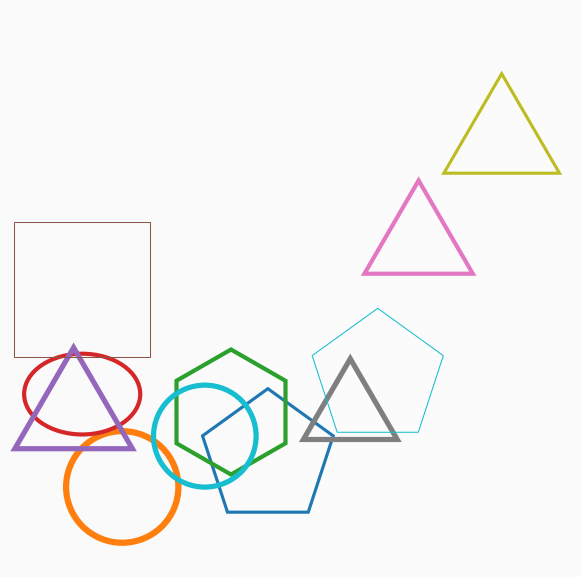[{"shape": "pentagon", "thickness": 1.5, "radius": 0.59, "center": [0.461, 0.208]}, {"shape": "circle", "thickness": 3, "radius": 0.48, "center": [0.21, 0.156]}, {"shape": "hexagon", "thickness": 2, "radius": 0.54, "center": [0.397, 0.286]}, {"shape": "oval", "thickness": 2, "radius": 0.5, "center": [0.141, 0.317]}, {"shape": "triangle", "thickness": 2.5, "radius": 0.58, "center": [0.127, 0.281]}, {"shape": "square", "thickness": 0.5, "radius": 0.59, "center": [0.141, 0.498]}, {"shape": "triangle", "thickness": 2, "radius": 0.54, "center": [0.72, 0.579]}, {"shape": "triangle", "thickness": 2.5, "radius": 0.47, "center": [0.603, 0.285]}, {"shape": "triangle", "thickness": 1.5, "radius": 0.57, "center": [0.863, 0.757]}, {"shape": "circle", "thickness": 2.5, "radius": 0.44, "center": [0.352, 0.244]}, {"shape": "pentagon", "thickness": 0.5, "radius": 0.59, "center": [0.65, 0.347]}]